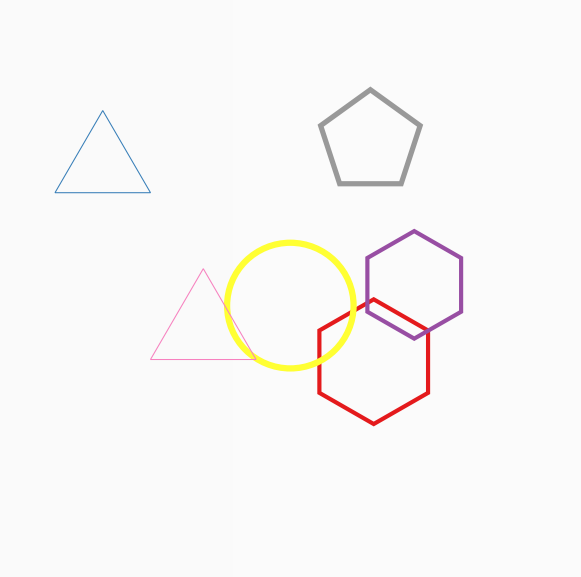[{"shape": "hexagon", "thickness": 2, "radius": 0.54, "center": [0.643, 0.373]}, {"shape": "triangle", "thickness": 0.5, "radius": 0.47, "center": [0.177, 0.713]}, {"shape": "hexagon", "thickness": 2, "radius": 0.47, "center": [0.713, 0.506]}, {"shape": "circle", "thickness": 3, "radius": 0.54, "center": [0.5, 0.47]}, {"shape": "triangle", "thickness": 0.5, "radius": 0.52, "center": [0.35, 0.429]}, {"shape": "pentagon", "thickness": 2.5, "radius": 0.45, "center": [0.637, 0.754]}]